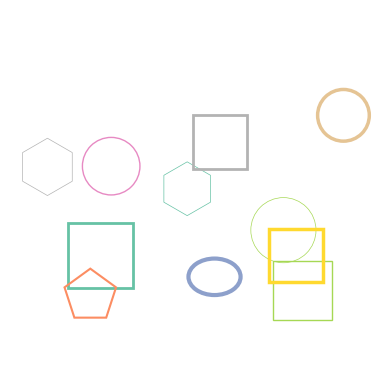[{"shape": "square", "thickness": 2, "radius": 0.42, "center": [0.261, 0.337]}, {"shape": "hexagon", "thickness": 0.5, "radius": 0.35, "center": [0.486, 0.51]}, {"shape": "pentagon", "thickness": 1.5, "radius": 0.35, "center": [0.235, 0.232]}, {"shape": "oval", "thickness": 3, "radius": 0.34, "center": [0.557, 0.281]}, {"shape": "circle", "thickness": 1, "radius": 0.37, "center": [0.289, 0.568]}, {"shape": "square", "thickness": 1, "radius": 0.38, "center": [0.785, 0.246]}, {"shape": "circle", "thickness": 0.5, "radius": 0.42, "center": [0.736, 0.402]}, {"shape": "square", "thickness": 2.5, "radius": 0.35, "center": [0.769, 0.337]}, {"shape": "circle", "thickness": 2.5, "radius": 0.34, "center": [0.892, 0.7]}, {"shape": "square", "thickness": 2, "radius": 0.35, "center": [0.572, 0.632]}, {"shape": "hexagon", "thickness": 0.5, "radius": 0.37, "center": [0.123, 0.567]}]